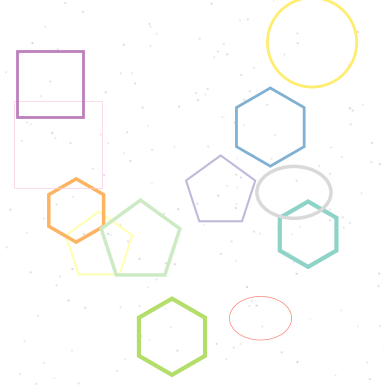[{"shape": "hexagon", "thickness": 3, "radius": 0.42, "center": [0.8, 0.392]}, {"shape": "pentagon", "thickness": 1.5, "radius": 0.45, "center": [0.257, 0.361]}, {"shape": "pentagon", "thickness": 1.5, "radius": 0.47, "center": [0.573, 0.502]}, {"shape": "oval", "thickness": 0.5, "radius": 0.4, "center": [0.677, 0.173]}, {"shape": "hexagon", "thickness": 2, "radius": 0.51, "center": [0.702, 0.67]}, {"shape": "hexagon", "thickness": 2.5, "radius": 0.41, "center": [0.198, 0.453]}, {"shape": "hexagon", "thickness": 3, "radius": 0.5, "center": [0.447, 0.125]}, {"shape": "square", "thickness": 0.5, "radius": 0.57, "center": [0.15, 0.625]}, {"shape": "oval", "thickness": 2.5, "radius": 0.48, "center": [0.763, 0.5]}, {"shape": "square", "thickness": 2, "radius": 0.43, "center": [0.13, 0.781]}, {"shape": "pentagon", "thickness": 2.5, "radius": 0.54, "center": [0.365, 0.373]}, {"shape": "circle", "thickness": 2, "radius": 0.58, "center": [0.811, 0.89]}]